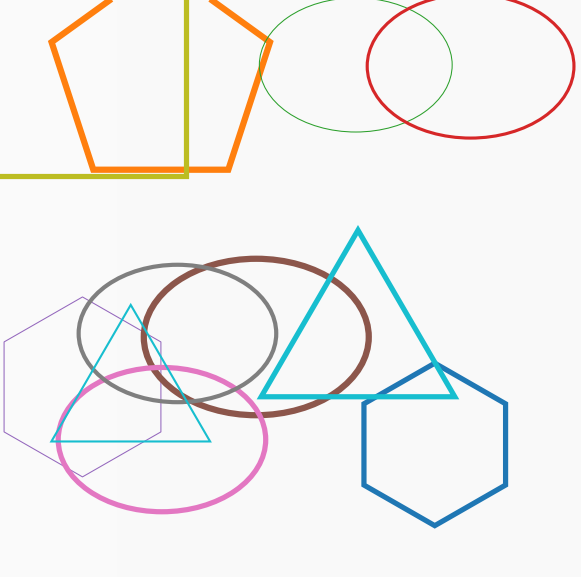[{"shape": "hexagon", "thickness": 2.5, "radius": 0.7, "center": [0.748, 0.23]}, {"shape": "pentagon", "thickness": 3, "radius": 0.99, "center": [0.277, 0.865]}, {"shape": "oval", "thickness": 0.5, "radius": 0.83, "center": [0.612, 0.887]}, {"shape": "oval", "thickness": 1.5, "radius": 0.89, "center": [0.81, 0.885]}, {"shape": "hexagon", "thickness": 0.5, "radius": 0.78, "center": [0.142, 0.329]}, {"shape": "oval", "thickness": 3, "radius": 0.97, "center": [0.441, 0.416]}, {"shape": "oval", "thickness": 2.5, "radius": 0.89, "center": [0.279, 0.238]}, {"shape": "oval", "thickness": 2, "radius": 0.85, "center": [0.305, 0.422]}, {"shape": "square", "thickness": 2.5, "radius": 0.83, "center": [0.153, 0.862]}, {"shape": "triangle", "thickness": 1, "radius": 0.79, "center": [0.225, 0.314]}, {"shape": "triangle", "thickness": 2.5, "radius": 0.96, "center": [0.616, 0.408]}]